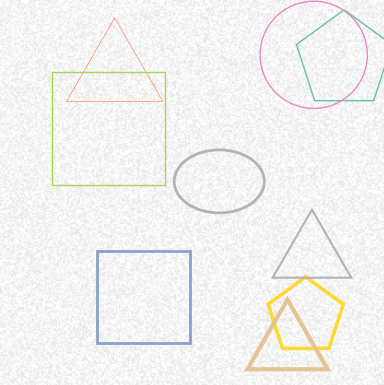[{"shape": "pentagon", "thickness": 1, "radius": 0.65, "center": [0.894, 0.844]}, {"shape": "triangle", "thickness": 0.5, "radius": 0.72, "center": [0.298, 0.809]}, {"shape": "square", "thickness": 2, "radius": 0.6, "center": [0.373, 0.229]}, {"shape": "circle", "thickness": 1, "radius": 0.7, "center": [0.815, 0.858]}, {"shape": "square", "thickness": 1, "radius": 0.73, "center": [0.282, 0.667]}, {"shape": "pentagon", "thickness": 2.5, "radius": 0.51, "center": [0.794, 0.178]}, {"shape": "triangle", "thickness": 3, "radius": 0.6, "center": [0.747, 0.101]}, {"shape": "oval", "thickness": 2, "radius": 0.58, "center": [0.57, 0.529]}, {"shape": "triangle", "thickness": 1.5, "radius": 0.59, "center": [0.81, 0.338]}]